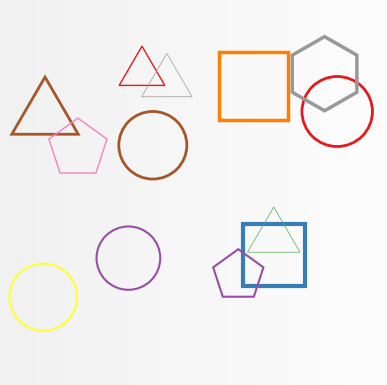[{"shape": "triangle", "thickness": 1, "radius": 0.34, "center": [0.366, 0.812]}, {"shape": "circle", "thickness": 2, "radius": 0.45, "center": [0.87, 0.71]}, {"shape": "square", "thickness": 3, "radius": 0.4, "center": [0.708, 0.337]}, {"shape": "triangle", "thickness": 0.5, "radius": 0.39, "center": [0.706, 0.384]}, {"shape": "circle", "thickness": 1.5, "radius": 0.41, "center": [0.331, 0.33]}, {"shape": "pentagon", "thickness": 1.5, "radius": 0.34, "center": [0.615, 0.284]}, {"shape": "square", "thickness": 2.5, "radius": 0.45, "center": [0.654, 0.777]}, {"shape": "circle", "thickness": 1.5, "radius": 0.44, "center": [0.111, 0.228]}, {"shape": "triangle", "thickness": 2, "radius": 0.5, "center": [0.116, 0.701]}, {"shape": "circle", "thickness": 2, "radius": 0.44, "center": [0.394, 0.623]}, {"shape": "pentagon", "thickness": 1, "radius": 0.39, "center": [0.201, 0.614]}, {"shape": "triangle", "thickness": 0.5, "radius": 0.38, "center": [0.431, 0.786]}, {"shape": "hexagon", "thickness": 2.5, "radius": 0.48, "center": [0.838, 0.809]}]